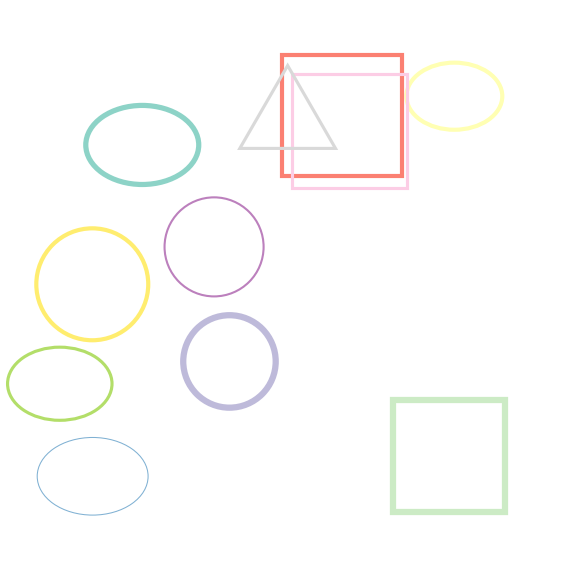[{"shape": "oval", "thickness": 2.5, "radius": 0.49, "center": [0.246, 0.748]}, {"shape": "oval", "thickness": 2, "radius": 0.42, "center": [0.787, 0.833]}, {"shape": "circle", "thickness": 3, "radius": 0.4, "center": [0.397, 0.373]}, {"shape": "square", "thickness": 2, "radius": 0.52, "center": [0.592, 0.799]}, {"shape": "oval", "thickness": 0.5, "radius": 0.48, "center": [0.16, 0.174]}, {"shape": "oval", "thickness": 1.5, "radius": 0.45, "center": [0.104, 0.335]}, {"shape": "square", "thickness": 1.5, "radius": 0.49, "center": [0.605, 0.773]}, {"shape": "triangle", "thickness": 1.5, "radius": 0.48, "center": [0.498, 0.79]}, {"shape": "circle", "thickness": 1, "radius": 0.43, "center": [0.371, 0.572]}, {"shape": "square", "thickness": 3, "radius": 0.49, "center": [0.777, 0.21]}, {"shape": "circle", "thickness": 2, "radius": 0.48, "center": [0.16, 0.507]}]